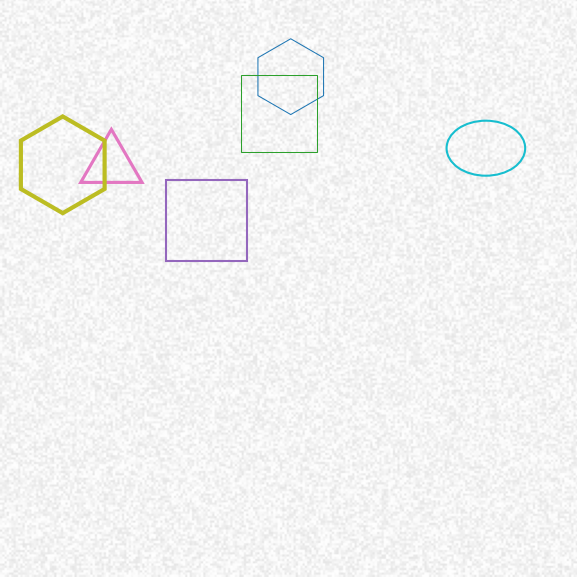[{"shape": "hexagon", "thickness": 0.5, "radius": 0.33, "center": [0.503, 0.866]}, {"shape": "square", "thickness": 0.5, "radius": 0.33, "center": [0.483, 0.803]}, {"shape": "square", "thickness": 1, "radius": 0.35, "center": [0.358, 0.617]}, {"shape": "triangle", "thickness": 1.5, "radius": 0.31, "center": [0.193, 0.714]}, {"shape": "hexagon", "thickness": 2, "radius": 0.42, "center": [0.109, 0.714]}, {"shape": "oval", "thickness": 1, "radius": 0.34, "center": [0.841, 0.743]}]